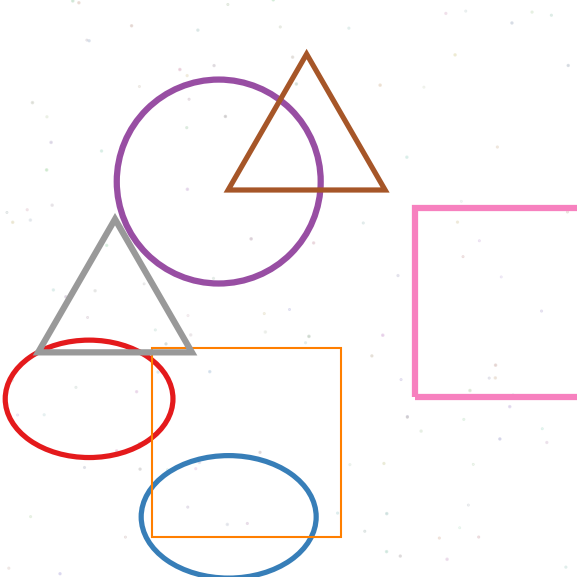[{"shape": "oval", "thickness": 2.5, "radius": 0.73, "center": [0.154, 0.309]}, {"shape": "oval", "thickness": 2.5, "radius": 0.76, "center": [0.396, 0.104]}, {"shape": "circle", "thickness": 3, "radius": 0.88, "center": [0.379, 0.685]}, {"shape": "square", "thickness": 1, "radius": 0.82, "center": [0.428, 0.233]}, {"shape": "triangle", "thickness": 2.5, "radius": 0.78, "center": [0.531, 0.749]}, {"shape": "square", "thickness": 3, "radius": 0.82, "center": [0.882, 0.476]}, {"shape": "triangle", "thickness": 3, "radius": 0.77, "center": [0.199, 0.466]}]